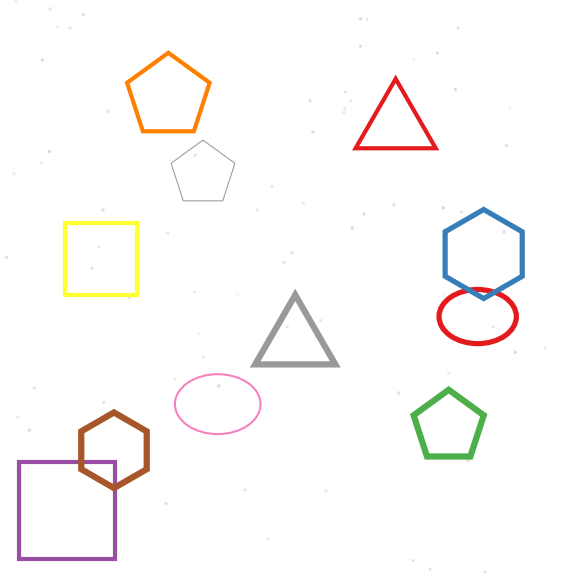[{"shape": "triangle", "thickness": 2, "radius": 0.4, "center": [0.685, 0.782]}, {"shape": "oval", "thickness": 2.5, "radius": 0.33, "center": [0.827, 0.451]}, {"shape": "hexagon", "thickness": 2.5, "radius": 0.39, "center": [0.838, 0.559]}, {"shape": "pentagon", "thickness": 3, "radius": 0.32, "center": [0.777, 0.26]}, {"shape": "square", "thickness": 2, "radius": 0.42, "center": [0.116, 0.115]}, {"shape": "pentagon", "thickness": 2, "radius": 0.38, "center": [0.292, 0.833]}, {"shape": "square", "thickness": 2, "radius": 0.31, "center": [0.175, 0.551]}, {"shape": "hexagon", "thickness": 3, "radius": 0.33, "center": [0.197, 0.219]}, {"shape": "oval", "thickness": 1, "radius": 0.37, "center": [0.377, 0.299]}, {"shape": "triangle", "thickness": 3, "radius": 0.4, "center": [0.511, 0.408]}, {"shape": "pentagon", "thickness": 0.5, "radius": 0.29, "center": [0.352, 0.698]}]